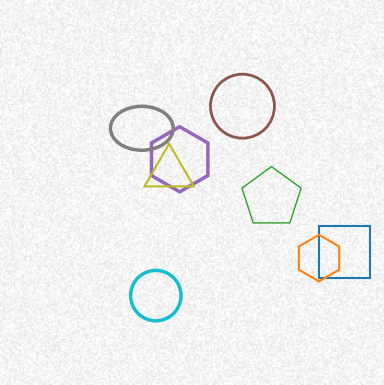[{"shape": "square", "thickness": 1.5, "radius": 0.33, "center": [0.895, 0.346]}, {"shape": "hexagon", "thickness": 1.5, "radius": 0.3, "center": [0.829, 0.33]}, {"shape": "pentagon", "thickness": 1, "radius": 0.4, "center": [0.705, 0.486]}, {"shape": "hexagon", "thickness": 2.5, "radius": 0.42, "center": [0.467, 0.586]}, {"shape": "circle", "thickness": 2, "radius": 0.42, "center": [0.63, 0.724]}, {"shape": "oval", "thickness": 2.5, "radius": 0.41, "center": [0.368, 0.667]}, {"shape": "triangle", "thickness": 1.5, "radius": 0.37, "center": [0.439, 0.553]}, {"shape": "circle", "thickness": 2.5, "radius": 0.33, "center": [0.405, 0.232]}]